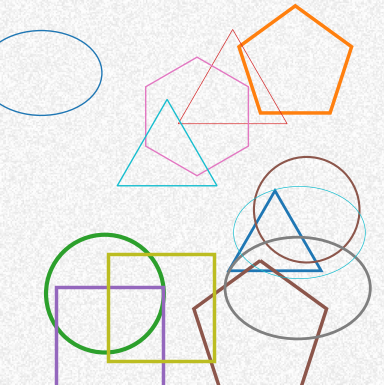[{"shape": "oval", "thickness": 1, "radius": 0.79, "center": [0.107, 0.81]}, {"shape": "triangle", "thickness": 2, "radius": 0.69, "center": [0.714, 0.366]}, {"shape": "pentagon", "thickness": 2.5, "radius": 0.77, "center": [0.767, 0.831]}, {"shape": "circle", "thickness": 3, "radius": 0.76, "center": [0.273, 0.237]}, {"shape": "triangle", "thickness": 0.5, "radius": 0.82, "center": [0.604, 0.76]}, {"shape": "square", "thickness": 2.5, "radius": 0.69, "center": [0.285, 0.117]}, {"shape": "pentagon", "thickness": 2.5, "radius": 0.91, "center": [0.676, 0.142]}, {"shape": "circle", "thickness": 1.5, "radius": 0.69, "center": [0.797, 0.455]}, {"shape": "hexagon", "thickness": 1, "radius": 0.77, "center": [0.512, 0.698]}, {"shape": "oval", "thickness": 2, "radius": 0.94, "center": [0.773, 0.252]}, {"shape": "square", "thickness": 2.5, "radius": 0.69, "center": [0.418, 0.202]}, {"shape": "triangle", "thickness": 1, "radius": 0.75, "center": [0.434, 0.592]}, {"shape": "oval", "thickness": 0.5, "radius": 0.86, "center": [0.778, 0.396]}]